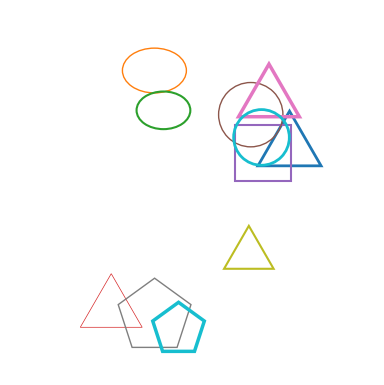[{"shape": "triangle", "thickness": 2, "radius": 0.47, "center": [0.752, 0.617]}, {"shape": "oval", "thickness": 1, "radius": 0.42, "center": [0.401, 0.817]}, {"shape": "oval", "thickness": 1.5, "radius": 0.35, "center": [0.425, 0.713]}, {"shape": "triangle", "thickness": 0.5, "radius": 0.46, "center": [0.289, 0.196]}, {"shape": "square", "thickness": 1.5, "radius": 0.36, "center": [0.683, 0.604]}, {"shape": "circle", "thickness": 1, "radius": 0.42, "center": [0.651, 0.702]}, {"shape": "triangle", "thickness": 2.5, "radius": 0.46, "center": [0.699, 0.742]}, {"shape": "pentagon", "thickness": 1, "radius": 0.5, "center": [0.402, 0.178]}, {"shape": "triangle", "thickness": 1.5, "radius": 0.37, "center": [0.646, 0.339]}, {"shape": "pentagon", "thickness": 2.5, "radius": 0.35, "center": [0.464, 0.144]}, {"shape": "circle", "thickness": 2, "radius": 0.36, "center": [0.679, 0.643]}]